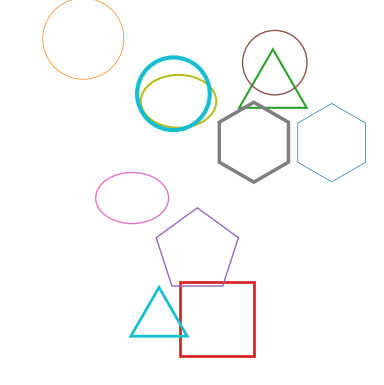[{"shape": "hexagon", "thickness": 0.5, "radius": 0.51, "center": [0.862, 0.629]}, {"shape": "circle", "thickness": 0.5, "radius": 0.53, "center": [0.216, 0.899]}, {"shape": "triangle", "thickness": 1.5, "radius": 0.51, "center": [0.709, 0.771]}, {"shape": "square", "thickness": 2, "radius": 0.48, "center": [0.563, 0.172]}, {"shape": "pentagon", "thickness": 1, "radius": 0.56, "center": [0.513, 0.348]}, {"shape": "circle", "thickness": 1, "radius": 0.42, "center": [0.714, 0.837]}, {"shape": "oval", "thickness": 1, "radius": 0.47, "center": [0.343, 0.486]}, {"shape": "hexagon", "thickness": 2.5, "radius": 0.52, "center": [0.659, 0.631]}, {"shape": "oval", "thickness": 1.5, "radius": 0.49, "center": [0.464, 0.737]}, {"shape": "circle", "thickness": 3, "radius": 0.47, "center": [0.45, 0.756]}, {"shape": "triangle", "thickness": 2, "radius": 0.42, "center": [0.413, 0.169]}]